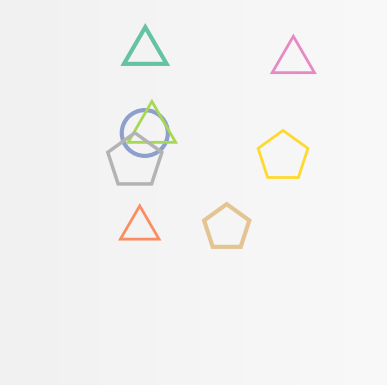[{"shape": "triangle", "thickness": 3, "radius": 0.32, "center": [0.375, 0.866]}, {"shape": "triangle", "thickness": 2, "radius": 0.29, "center": [0.361, 0.408]}, {"shape": "circle", "thickness": 3, "radius": 0.3, "center": [0.374, 0.655]}, {"shape": "triangle", "thickness": 2, "radius": 0.31, "center": [0.757, 0.843]}, {"shape": "triangle", "thickness": 2, "radius": 0.35, "center": [0.392, 0.666]}, {"shape": "pentagon", "thickness": 2, "radius": 0.34, "center": [0.73, 0.594]}, {"shape": "pentagon", "thickness": 3, "radius": 0.31, "center": [0.585, 0.408]}, {"shape": "pentagon", "thickness": 2.5, "radius": 0.37, "center": [0.348, 0.582]}]